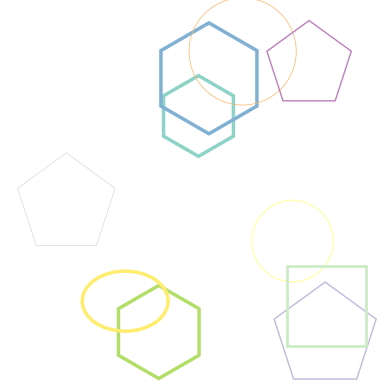[{"shape": "hexagon", "thickness": 2.5, "radius": 0.52, "center": [0.516, 0.699]}, {"shape": "circle", "thickness": 1, "radius": 0.53, "center": [0.76, 0.374]}, {"shape": "pentagon", "thickness": 1, "radius": 0.7, "center": [0.845, 0.128]}, {"shape": "hexagon", "thickness": 2.5, "radius": 0.72, "center": [0.543, 0.797]}, {"shape": "circle", "thickness": 0.5, "radius": 0.7, "center": [0.63, 0.866]}, {"shape": "hexagon", "thickness": 2.5, "radius": 0.6, "center": [0.412, 0.138]}, {"shape": "pentagon", "thickness": 0.5, "radius": 0.67, "center": [0.172, 0.47]}, {"shape": "pentagon", "thickness": 1, "radius": 0.58, "center": [0.803, 0.831]}, {"shape": "square", "thickness": 2, "radius": 0.52, "center": [0.848, 0.205]}, {"shape": "oval", "thickness": 2.5, "radius": 0.56, "center": [0.325, 0.218]}]